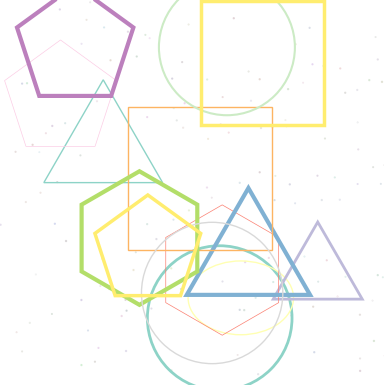[{"shape": "circle", "thickness": 2, "radius": 0.94, "center": [0.571, 0.174]}, {"shape": "triangle", "thickness": 1, "radius": 0.89, "center": [0.268, 0.615]}, {"shape": "oval", "thickness": 1, "radius": 0.68, "center": [0.625, 0.226]}, {"shape": "triangle", "thickness": 2, "radius": 0.67, "center": [0.825, 0.29]}, {"shape": "hexagon", "thickness": 0.5, "radius": 0.85, "center": [0.577, 0.299]}, {"shape": "triangle", "thickness": 3, "radius": 0.92, "center": [0.645, 0.327]}, {"shape": "square", "thickness": 1, "radius": 0.93, "center": [0.519, 0.536]}, {"shape": "hexagon", "thickness": 3, "radius": 0.87, "center": [0.362, 0.382]}, {"shape": "pentagon", "thickness": 0.5, "radius": 0.76, "center": [0.157, 0.743]}, {"shape": "circle", "thickness": 1, "radius": 0.92, "center": [0.551, 0.239]}, {"shape": "pentagon", "thickness": 3, "radius": 0.79, "center": [0.195, 0.879]}, {"shape": "circle", "thickness": 1.5, "radius": 0.88, "center": [0.589, 0.877]}, {"shape": "square", "thickness": 2.5, "radius": 0.8, "center": [0.682, 0.836]}, {"shape": "pentagon", "thickness": 2.5, "radius": 0.72, "center": [0.384, 0.349]}]